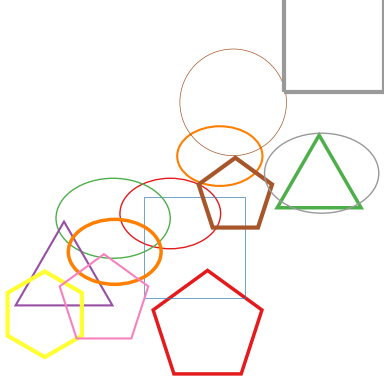[{"shape": "oval", "thickness": 1, "radius": 0.65, "center": [0.442, 0.445]}, {"shape": "pentagon", "thickness": 2.5, "radius": 0.74, "center": [0.539, 0.149]}, {"shape": "square", "thickness": 0.5, "radius": 0.66, "center": [0.506, 0.358]}, {"shape": "oval", "thickness": 1, "radius": 0.74, "center": [0.294, 0.433]}, {"shape": "triangle", "thickness": 2.5, "radius": 0.63, "center": [0.829, 0.523]}, {"shape": "triangle", "thickness": 1.5, "radius": 0.73, "center": [0.166, 0.279]}, {"shape": "oval", "thickness": 1.5, "radius": 0.55, "center": [0.571, 0.595]}, {"shape": "oval", "thickness": 2.5, "radius": 0.6, "center": [0.298, 0.346]}, {"shape": "hexagon", "thickness": 3, "radius": 0.56, "center": [0.116, 0.184]}, {"shape": "circle", "thickness": 0.5, "radius": 0.69, "center": [0.606, 0.734]}, {"shape": "pentagon", "thickness": 3, "radius": 0.5, "center": [0.611, 0.49]}, {"shape": "pentagon", "thickness": 1.5, "radius": 0.61, "center": [0.27, 0.219]}, {"shape": "square", "thickness": 3, "radius": 0.65, "center": [0.868, 0.89]}, {"shape": "oval", "thickness": 1, "radius": 0.74, "center": [0.836, 0.55]}]